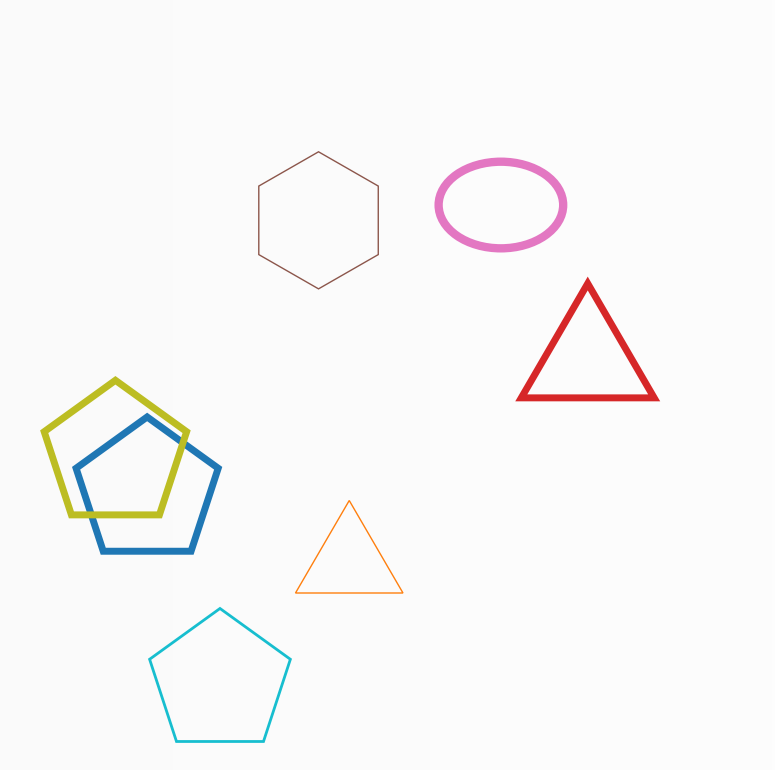[{"shape": "pentagon", "thickness": 2.5, "radius": 0.48, "center": [0.19, 0.362]}, {"shape": "triangle", "thickness": 0.5, "radius": 0.4, "center": [0.451, 0.27]}, {"shape": "triangle", "thickness": 2.5, "radius": 0.49, "center": [0.758, 0.533]}, {"shape": "hexagon", "thickness": 0.5, "radius": 0.45, "center": [0.411, 0.714]}, {"shape": "oval", "thickness": 3, "radius": 0.4, "center": [0.646, 0.734]}, {"shape": "pentagon", "thickness": 2.5, "radius": 0.48, "center": [0.149, 0.409]}, {"shape": "pentagon", "thickness": 1, "radius": 0.48, "center": [0.284, 0.114]}]